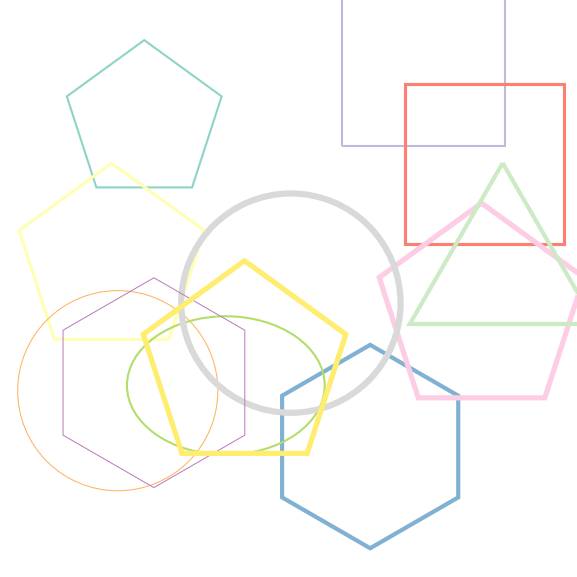[{"shape": "pentagon", "thickness": 1, "radius": 0.7, "center": [0.25, 0.789]}, {"shape": "pentagon", "thickness": 1.5, "radius": 0.84, "center": [0.193, 0.548]}, {"shape": "square", "thickness": 1, "radius": 0.71, "center": [0.733, 0.888]}, {"shape": "square", "thickness": 1.5, "radius": 0.69, "center": [0.839, 0.715]}, {"shape": "hexagon", "thickness": 2, "radius": 0.88, "center": [0.641, 0.226]}, {"shape": "circle", "thickness": 0.5, "radius": 0.87, "center": [0.204, 0.323]}, {"shape": "oval", "thickness": 1, "radius": 0.86, "center": [0.391, 0.332]}, {"shape": "pentagon", "thickness": 2.5, "radius": 0.93, "center": [0.834, 0.461]}, {"shape": "circle", "thickness": 3, "radius": 0.95, "center": [0.504, 0.474]}, {"shape": "hexagon", "thickness": 0.5, "radius": 0.91, "center": [0.267, 0.336]}, {"shape": "triangle", "thickness": 2, "radius": 0.93, "center": [0.87, 0.531]}, {"shape": "pentagon", "thickness": 2.5, "radius": 0.92, "center": [0.423, 0.363]}]